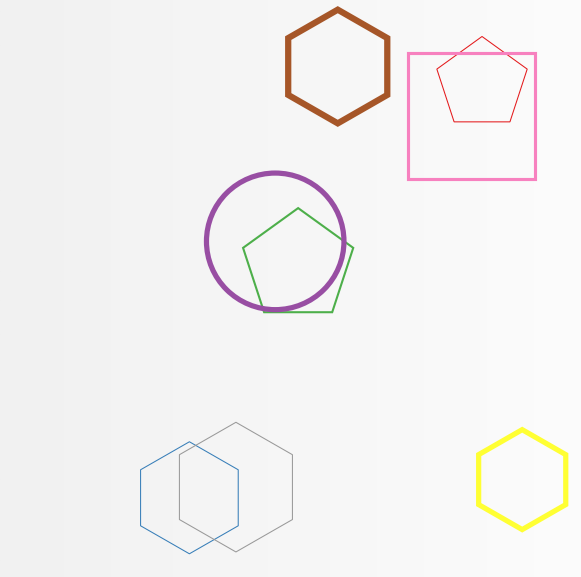[{"shape": "pentagon", "thickness": 0.5, "radius": 0.41, "center": [0.829, 0.854]}, {"shape": "hexagon", "thickness": 0.5, "radius": 0.48, "center": [0.326, 0.137]}, {"shape": "pentagon", "thickness": 1, "radius": 0.5, "center": [0.513, 0.539]}, {"shape": "circle", "thickness": 2.5, "radius": 0.59, "center": [0.473, 0.581]}, {"shape": "hexagon", "thickness": 2.5, "radius": 0.43, "center": [0.898, 0.169]}, {"shape": "hexagon", "thickness": 3, "radius": 0.49, "center": [0.581, 0.884]}, {"shape": "square", "thickness": 1.5, "radius": 0.54, "center": [0.811, 0.799]}, {"shape": "hexagon", "thickness": 0.5, "radius": 0.56, "center": [0.406, 0.156]}]